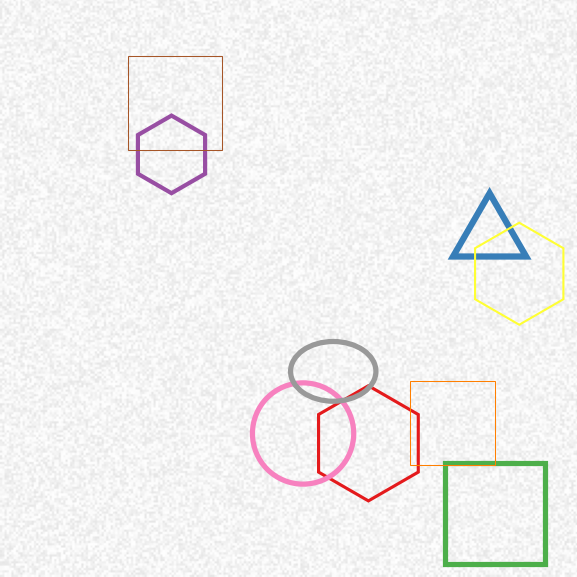[{"shape": "hexagon", "thickness": 1.5, "radius": 0.5, "center": [0.638, 0.231]}, {"shape": "triangle", "thickness": 3, "radius": 0.37, "center": [0.848, 0.591]}, {"shape": "square", "thickness": 2.5, "radius": 0.43, "center": [0.857, 0.11]}, {"shape": "hexagon", "thickness": 2, "radius": 0.34, "center": [0.297, 0.732]}, {"shape": "square", "thickness": 0.5, "radius": 0.37, "center": [0.784, 0.267]}, {"shape": "hexagon", "thickness": 1, "radius": 0.44, "center": [0.899, 0.525]}, {"shape": "square", "thickness": 0.5, "radius": 0.41, "center": [0.303, 0.821]}, {"shape": "circle", "thickness": 2.5, "radius": 0.44, "center": [0.525, 0.248]}, {"shape": "oval", "thickness": 2.5, "radius": 0.37, "center": [0.577, 0.356]}]